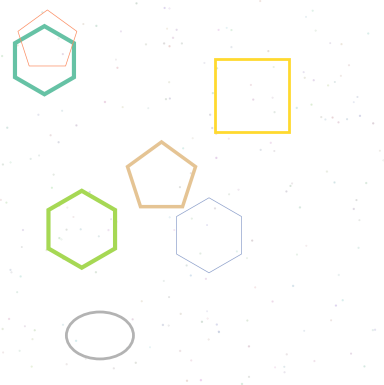[{"shape": "hexagon", "thickness": 3, "radius": 0.44, "center": [0.115, 0.844]}, {"shape": "pentagon", "thickness": 0.5, "radius": 0.4, "center": [0.123, 0.894]}, {"shape": "hexagon", "thickness": 0.5, "radius": 0.49, "center": [0.543, 0.389]}, {"shape": "hexagon", "thickness": 3, "radius": 0.5, "center": [0.212, 0.405]}, {"shape": "square", "thickness": 2, "radius": 0.47, "center": [0.654, 0.751]}, {"shape": "pentagon", "thickness": 2.5, "radius": 0.46, "center": [0.42, 0.538]}, {"shape": "oval", "thickness": 2, "radius": 0.44, "center": [0.26, 0.129]}]